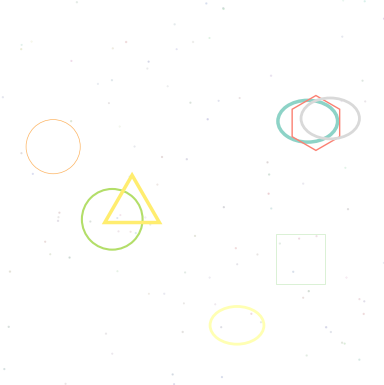[{"shape": "oval", "thickness": 2.5, "radius": 0.39, "center": [0.799, 0.685]}, {"shape": "oval", "thickness": 2, "radius": 0.35, "center": [0.616, 0.155]}, {"shape": "hexagon", "thickness": 1, "radius": 0.36, "center": [0.821, 0.681]}, {"shape": "circle", "thickness": 0.5, "radius": 0.35, "center": [0.138, 0.619]}, {"shape": "circle", "thickness": 1.5, "radius": 0.39, "center": [0.292, 0.43]}, {"shape": "oval", "thickness": 2, "radius": 0.38, "center": [0.858, 0.692]}, {"shape": "square", "thickness": 0.5, "radius": 0.32, "center": [0.78, 0.328]}, {"shape": "triangle", "thickness": 2.5, "radius": 0.41, "center": [0.343, 0.463]}]